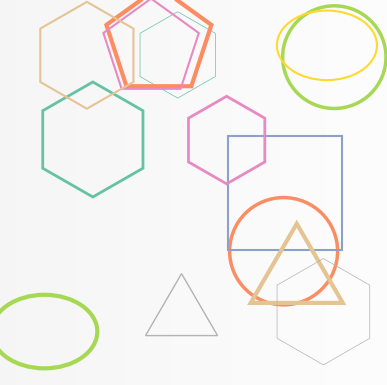[{"shape": "hexagon", "thickness": 0.5, "radius": 0.56, "center": [0.459, 0.857]}, {"shape": "hexagon", "thickness": 2, "radius": 0.75, "center": [0.24, 0.638]}, {"shape": "pentagon", "thickness": 3, "radius": 0.71, "center": [0.41, 0.891]}, {"shape": "circle", "thickness": 2.5, "radius": 0.7, "center": [0.732, 0.347]}, {"shape": "square", "thickness": 1.5, "radius": 0.74, "center": [0.735, 0.498]}, {"shape": "pentagon", "thickness": 1.5, "radius": 0.65, "center": [0.39, 0.874]}, {"shape": "hexagon", "thickness": 2, "radius": 0.57, "center": [0.585, 0.636]}, {"shape": "oval", "thickness": 3, "radius": 0.68, "center": [0.115, 0.139]}, {"shape": "circle", "thickness": 2.5, "radius": 0.67, "center": [0.863, 0.852]}, {"shape": "oval", "thickness": 1.5, "radius": 0.65, "center": [0.844, 0.882]}, {"shape": "hexagon", "thickness": 1.5, "radius": 0.69, "center": [0.224, 0.856]}, {"shape": "triangle", "thickness": 3, "radius": 0.69, "center": [0.766, 0.282]}, {"shape": "hexagon", "thickness": 0.5, "radius": 0.69, "center": [0.835, 0.19]}, {"shape": "triangle", "thickness": 1, "radius": 0.54, "center": [0.469, 0.182]}]